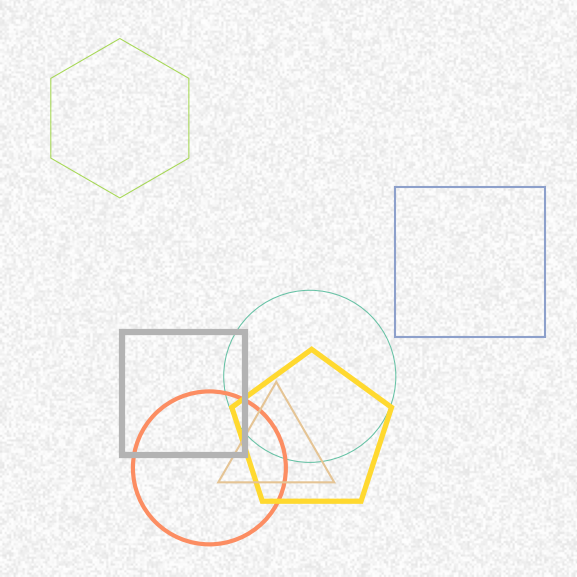[{"shape": "circle", "thickness": 0.5, "radius": 0.75, "center": [0.536, 0.347]}, {"shape": "circle", "thickness": 2, "radius": 0.66, "center": [0.363, 0.189]}, {"shape": "square", "thickness": 1, "radius": 0.65, "center": [0.815, 0.546]}, {"shape": "hexagon", "thickness": 0.5, "radius": 0.69, "center": [0.207, 0.794]}, {"shape": "pentagon", "thickness": 2.5, "radius": 0.73, "center": [0.54, 0.249]}, {"shape": "triangle", "thickness": 1, "radius": 0.58, "center": [0.478, 0.222]}, {"shape": "square", "thickness": 3, "radius": 0.53, "center": [0.318, 0.318]}]